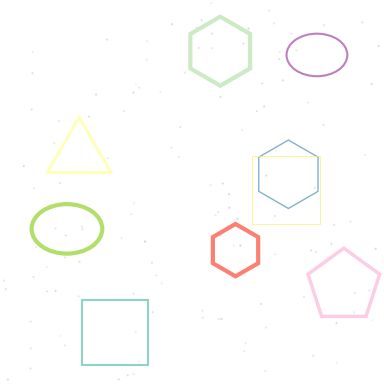[{"shape": "square", "thickness": 1.5, "radius": 0.42, "center": [0.299, 0.137]}, {"shape": "triangle", "thickness": 2, "radius": 0.48, "center": [0.206, 0.6]}, {"shape": "hexagon", "thickness": 3, "radius": 0.34, "center": [0.612, 0.35]}, {"shape": "hexagon", "thickness": 1, "radius": 0.44, "center": [0.749, 0.547]}, {"shape": "oval", "thickness": 3, "radius": 0.46, "center": [0.174, 0.406]}, {"shape": "pentagon", "thickness": 2.5, "radius": 0.49, "center": [0.893, 0.257]}, {"shape": "oval", "thickness": 1.5, "radius": 0.39, "center": [0.823, 0.857]}, {"shape": "hexagon", "thickness": 3, "radius": 0.45, "center": [0.572, 0.867]}, {"shape": "square", "thickness": 0.5, "radius": 0.44, "center": [0.742, 0.508]}]